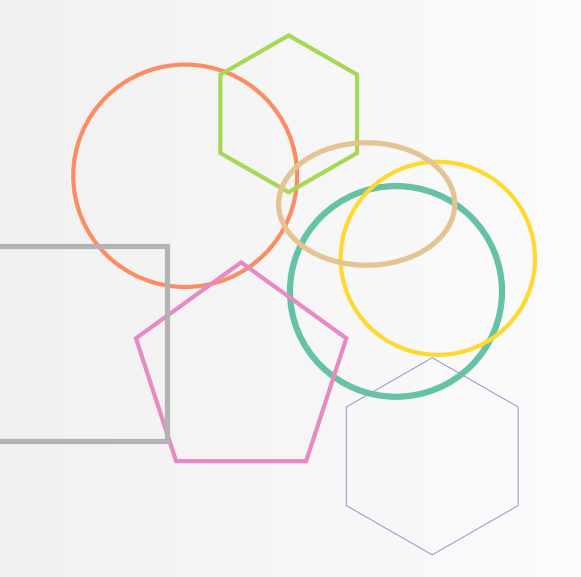[{"shape": "circle", "thickness": 3, "radius": 0.91, "center": [0.681, 0.495]}, {"shape": "circle", "thickness": 2, "radius": 0.96, "center": [0.319, 0.695]}, {"shape": "hexagon", "thickness": 0.5, "radius": 0.85, "center": [0.744, 0.209]}, {"shape": "pentagon", "thickness": 2, "radius": 0.95, "center": [0.415, 0.355]}, {"shape": "hexagon", "thickness": 2, "radius": 0.68, "center": [0.497, 0.802]}, {"shape": "circle", "thickness": 2, "radius": 0.84, "center": [0.753, 0.552]}, {"shape": "oval", "thickness": 2.5, "radius": 0.76, "center": [0.631, 0.646]}, {"shape": "square", "thickness": 2.5, "radius": 0.84, "center": [0.119, 0.405]}]